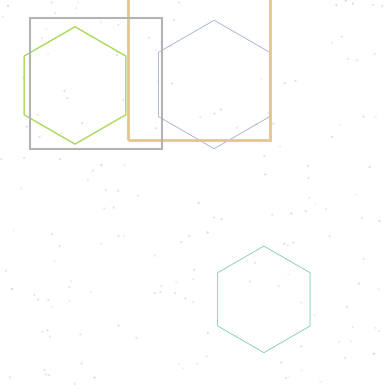[{"shape": "hexagon", "thickness": 0.5, "radius": 0.69, "center": [0.685, 0.222]}, {"shape": "hexagon", "thickness": 0.5, "radius": 0.83, "center": [0.556, 0.781]}, {"shape": "hexagon", "thickness": 1, "radius": 0.76, "center": [0.195, 0.778]}, {"shape": "square", "thickness": 2, "radius": 0.92, "center": [0.516, 0.819]}, {"shape": "square", "thickness": 1.5, "radius": 0.85, "center": [0.249, 0.784]}]